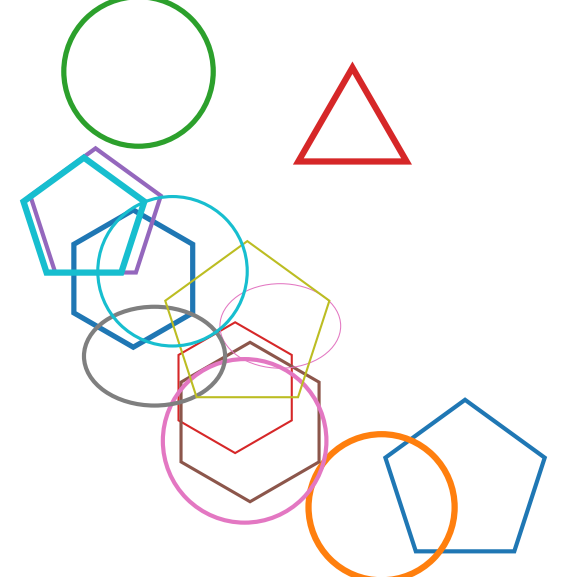[{"shape": "pentagon", "thickness": 2, "radius": 0.73, "center": [0.805, 0.162]}, {"shape": "hexagon", "thickness": 2.5, "radius": 0.59, "center": [0.231, 0.517]}, {"shape": "circle", "thickness": 3, "radius": 0.63, "center": [0.661, 0.121]}, {"shape": "circle", "thickness": 2.5, "radius": 0.65, "center": [0.24, 0.875]}, {"shape": "triangle", "thickness": 3, "radius": 0.54, "center": [0.61, 0.774]}, {"shape": "hexagon", "thickness": 1, "radius": 0.57, "center": [0.407, 0.328]}, {"shape": "pentagon", "thickness": 2, "radius": 0.59, "center": [0.165, 0.623]}, {"shape": "hexagon", "thickness": 1.5, "radius": 0.69, "center": [0.433, 0.268]}, {"shape": "oval", "thickness": 0.5, "radius": 0.52, "center": [0.485, 0.435]}, {"shape": "circle", "thickness": 2, "radius": 0.71, "center": [0.424, 0.236]}, {"shape": "oval", "thickness": 2, "radius": 0.61, "center": [0.268, 0.382]}, {"shape": "pentagon", "thickness": 1, "radius": 0.75, "center": [0.428, 0.432]}, {"shape": "pentagon", "thickness": 3, "radius": 0.55, "center": [0.145, 0.616]}, {"shape": "circle", "thickness": 1.5, "radius": 0.65, "center": [0.299, 0.529]}]